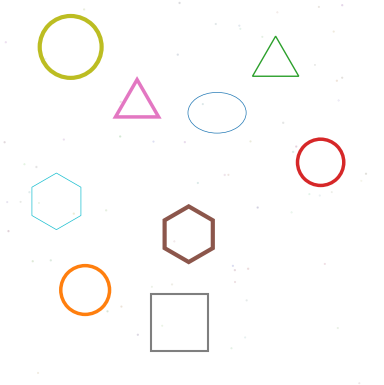[{"shape": "oval", "thickness": 0.5, "radius": 0.38, "center": [0.564, 0.707]}, {"shape": "circle", "thickness": 2.5, "radius": 0.32, "center": [0.221, 0.247]}, {"shape": "triangle", "thickness": 1, "radius": 0.35, "center": [0.716, 0.837]}, {"shape": "circle", "thickness": 2.5, "radius": 0.3, "center": [0.833, 0.578]}, {"shape": "hexagon", "thickness": 3, "radius": 0.36, "center": [0.49, 0.392]}, {"shape": "triangle", "thickness": 2.5, "radius": 0.32, "center": [0.356, 0.729]}, {"shape": "square", "thickness": 1.5, "radius": 0.37, "center": [0.467, 0.163]}, {"shape": "circle", "thickness": 3, "radius": 0.4, "center": [0.184, 0.878]}, {"shape": "hexagon", "thickness": 0.5, "radius": 0.37, "center": [0.147, 0.477]}]